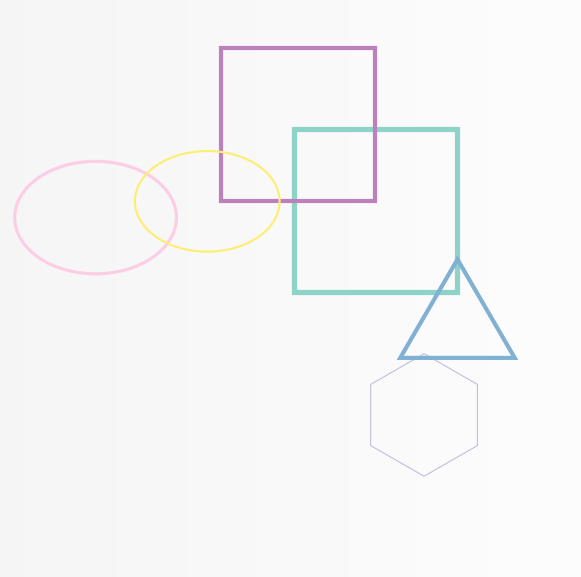[{"shape": "square", "thickness": 2.5, "radius": 0.71, "center": [0.646, 0.634]}, {"shape": "hexagon", "thickness": 0.5, "radius": 0.53, "center": [0.73, 0.281]}, {"shape": "triangle", "thickness": 2, "radius": 0.57, "center": [0.787, 0.436]}, {"shape": "oval", "thickness": 1.5, "radius": 0.7, "center": [0.164, 0.622]}, {"shape": "square", "thickness": 2, "radius": 0.66, "center": [0.512, 0.784]}, {"shape": "oval", "thickness": 1, "radius": 0.62, "center": [0.357, 0.65]}]